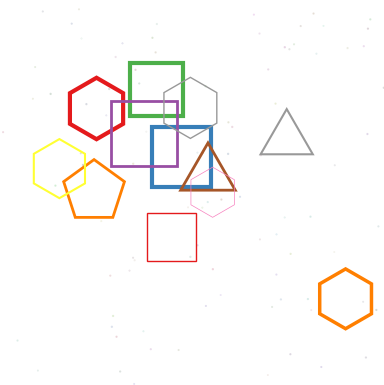[{"shape": "square", "thickness": 1, "radius": 0.32, "center": [0.445, 0.384]}, {"shape": "hexagon", "thickness": 3, "radius": 0.4, "center": [0.251, 0.718]}, {"shape": "square", "thickness": 3, "radius": 0.38, "center": [0.472, 0.592]}, {"shape": "square", "thickness": 3, "radius": 0.34, "center": [0.406, 0.767]}, {"shape": "square", "thickness": 2, "radius": 0.43, "center": [0.374, 0.653]}, {"shape": "hexagon", "thickness": 2.5, "radius": 0.39, "center": [0.898, 0.224]}, {"shape": "pentagon", "thickness": 2, "radius": 0.41, "center": [0.244, 0.503]}, {"shape": "hexagon", "thickness": 1.5, "radius": 0.38, "center": [0.154, 0.562]}, {"shape": "triangle", "thickness": 2, "radius": 0.41, "center": [0.54, 0.547]}, {"shape": "hexagon", "thickness": 0.5, "radius": 0.33, "center": [0.552, 0.501]}, {"shape": "hexagon", "thickness": 1, "radius": 0.4, "center": [0.494, 0.72]}, {"shape": "triangle", "thickness": 1.5, "radius": 0.39, "center": [0.745, 0.638]}]